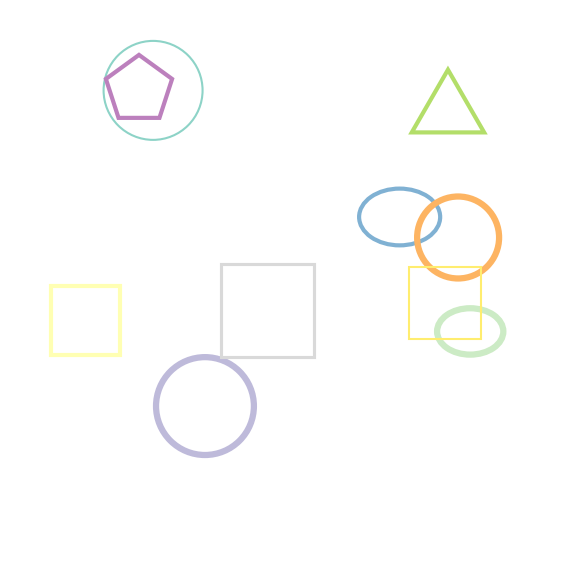[{"shape": "circle", "thickness": 1, "radius": 0.43, "center": [0.265, 0.843]}, {"shape": "square", "thickness": 2, "radius": 0.3, "center": [0.148, 0.444]}, {"shape": "circle", "thickness": 3, "radius": 0.42, "center": [0.355, 0.296]}, {"shape": "oval", "thickness": 2, "radius": 0.35, "center": [0.692, 0.623]}, {"shape": "circle", "thickness": 3, "radius": 0.35, "center": [0.793, 0.588]}, {"shape": "triangle", "thickness": 2, "radius": 0.36, "center": [0.776, 0.806]}, {"shape": "square", "thickness": 1.5, "radius": 0.4, "center": [0.463, 0.462]}, {"shape": "pentagon", "thickness": 2, "radius": 0.3, "center": [0.241, 0.844]}, {"shape": "oval", "thickness": 3, "radius": 0.29, "center": [0.814, 0.425]}, {"shape": "square", "thickness": 1, "radius": 0.31, "center": [0.771, 0.475]}]